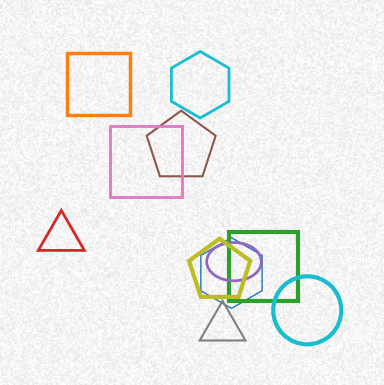[{"shape": "hexagon", "thickness": 1, "radius": 0.46, "center": [0.601, 0.291]}, {"shape": "square", "thickness": 2.5, "radius": 0.41, "center": [0.255, 0.782]}, {"shape": "square", "thickness": 3, "radius": 0.45, "center": [0.684, 0.308]}, {"shape": "triangle", "thickness": 2, "radius": 0.35, "center": [0.159, 0.384]}, {"shape": "oval", "thickness": 2, "radius": 0.36, "center": [0.608, 0.32]}, {"shape": "pentagon", "thickness": 1.5, "radius": 0.47, "center": [0.471, 0.618]}, {"shape": "square", "thickness": 2, "radius": 0.47, "center": [0.379, 0.58]}, {"shape": "triangle", "thickness": 1.5, "radius": 0.34, "center": [0.578, 0.15]}, {"shape": "pentagon", "thickness": 3, "radius": 0.42, "center": [0.571, 0.297]}, {"shape": "circle", "thickness": 3, "radius": 0.44, "center": [0.798, 0.194]}, {"shape": "hexagon", "thickness": 2, "radius": 0.43, "center": [0.52, 0.78]}]